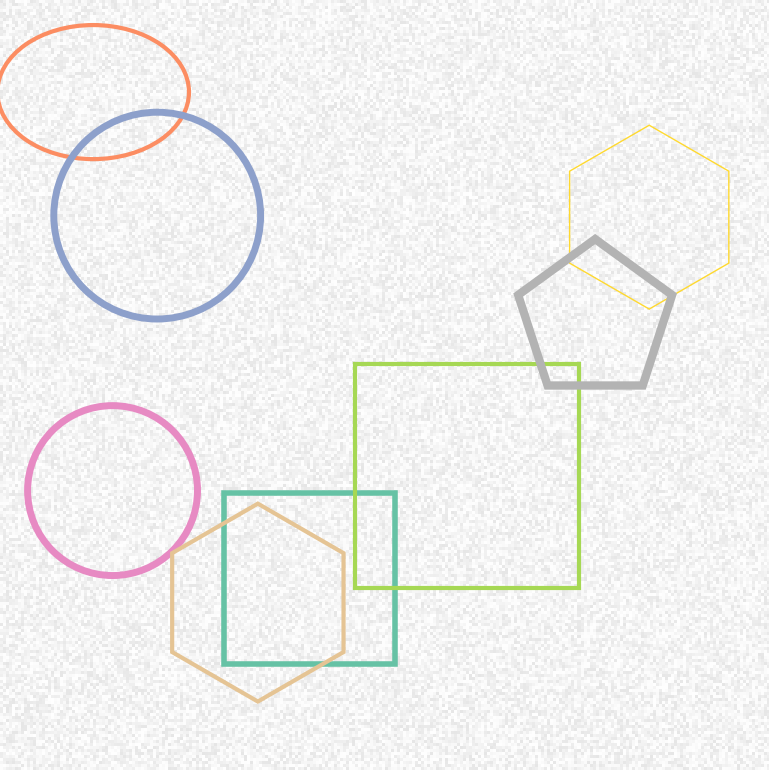[{"shape": "square", "thickness": 2, "radius": 0.56, "center": [0.402, 0.248]}, {"shape": "oval", "thickness": 1.5, "radius": 0.62, "center": [0.121, 0.88]}, {"shape": "circle", "thickness": 2.5, "radius": 0.67, "center": [0.204, 0.72]}, {"shape": "circle", "thickness": 2.5, "radius": 0.55, "center": [0.146, 0.363]}, {"shape": "square", "thickness": 1.5, "radius": 0.73, "center": [0.607, 0.382]}, {"shape": "hexagon", "thickness": 0.5, "radius": 0.6, "center": [0.843, 0.718]}, {"shape": "hexagon", "thickness": 1.5, "radius": 0.64, "center": [0.335, 0.217]}, {"shape": "pentagon", "thickness": 3, "radius": 0.53, "center": [0.773, 0.584]}]